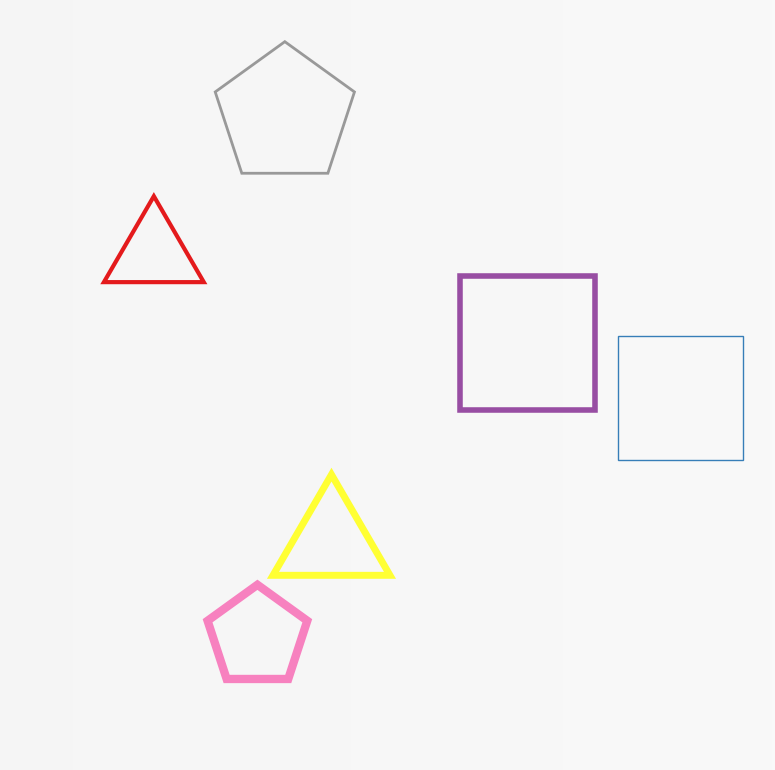[{"shape": "triangle", "thickness": 1.5, "radius": 0.37, "center": [0.199, 0.671]}, {"shape": "square", "thickness": 0.5, "radius": 0.4, "center": [0.878, 0.483]}, {"shape": "square", "thickness": 2, "radius": 0.44, "center": [0.68, 0.555]}, {"shape": "triangle", "thickness": 2.5, "radius": 0.44, "center": [0.428, 0.296]}, {"shape": "pentagon", "thickness": 3, "radius": 0.34, "center": [0.332, 0.173]}, {"shape": "pentagon", "thickness": 1, "radius": 0.47, "center": [0.368, 0.851]}]